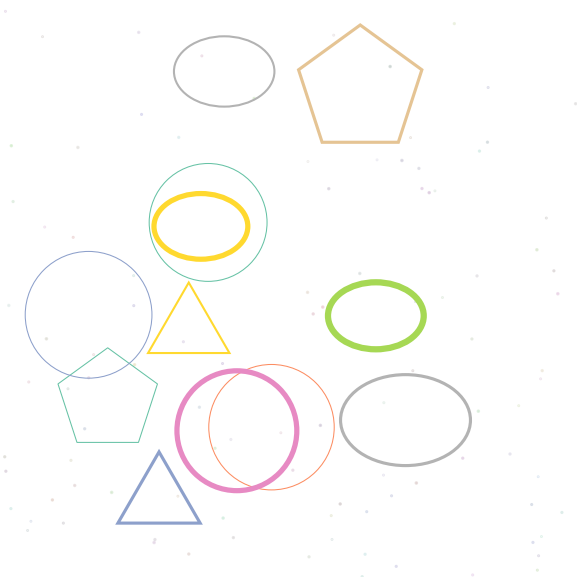[{"shape": "circle", "thickness": 0.5, "radius": 0.51, "center": [0.36, 0.614]}, {"shape": "pentagon", "thickness": 0.5, "radius": 0.45, "center": [0.187, 0.306]}, {"shape": "circle", "thickness": 0.5, "radius": 0.54, "center": [0.47, 0.259]}, {"shape": "circle", "thickness": 0.5, "radius": 0.55, "center": [0.153, 0.454]}, {"shape": "triangle", "thickness": 1.5, "radius": 0.41, "center": [0.275, 0.134]}, {"shape": "circle", "thickness": 2.5, "radius": 0.52, "center": [0.41, 0.253]}, {"shape": "oval", "thickness": 3, "radius": 0.41, "center": [0.651, 0.452]}, {"shape": "oval", "thickness": 2.5, "radius": 0.41, "center": [0.348, 0.607]}, {"shape": "triangle", "thickness": 1, "radius": 0.41, "center": [0.327, 0.429]}, {"shape": "pentagon", "thickness": 1.5, "radius": 0.56, "center": [0.624, 0.844]}, {"shape": "oval", "thickness": 1, "radius": 0.43, "center": [0.388, 0.875]}, {"shape": "oval", "thickness": 1.5, "radius": 0.56, "center": [0.702, 0.272]}]